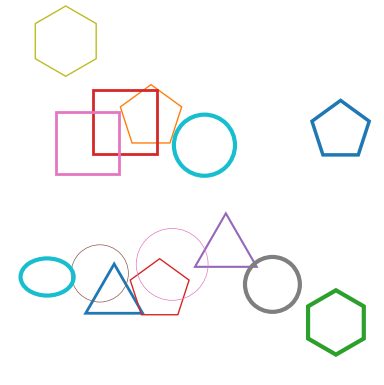[{"shape": "pentagon", "thickness": 2.5, "radius": 0.39, "center": [0.885, 0.661]}, {"shape": "triangle", "thickness": 2, "radius": 0.43, "center": [0.297, 0.229]}, {"shape": "pentagon", "thickness": 1, "radius": 0.42, "center": [0.392, 0.696]}, {"shape": "hexagon", "thickness": 3, "radius": 0.42, "center": [0.873, 0.163]}, {"shape": "pentagon", "thickness": 1, "radius": 0.4, "center": [0.415, 0.248]}, {"shape": "square", "thickness": 2, "radius": 0.42, "center": [0.325, 0.683]}, {"shape": "triangle", "thickness": 1.5, "radius": 0.46, "center": [0.587, 0.353]}, {"shape": "circle", "thickness": 0.5, "radius": 0.37, "center": [0.259, 0.29]}, {"shape": "circle", "thickness": 0.5, "radius": 0.47, "center": [0.447, 0.313]}, {"shape": "square", "thickness": 2, "radius": 0.41, "center": [0.228, 0.628]}, {"shape": "circle", "thickness": 3, "radius": 0.36, "center": [0.708, 0.261]}, {"shape": "hexagon", "thickness": 1, "radius": 0.46, "center": [0.171, 0.893]}, {"shape": "oval", "thickness": 3, "radius": 0.34, "center": [0.122, 0.281]}, {"shape": "circle", "thickness": 3, "radius": 0.4, "center": [0.531, 0.623]}]